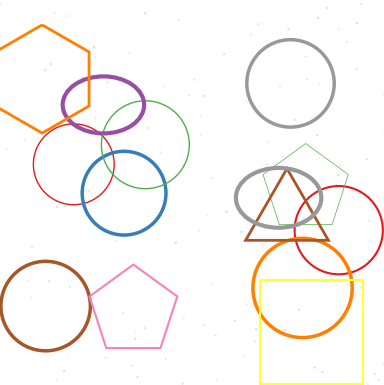[{"shape": "circle", "thickness": 1.5, "radius": 0.57, "center": [0.88, 0.402]}, {"shape": "circle", "thickness": 1, "radius": 0.52, "center": [0.192, 0.573]}, {"shape": "circle", "thickness": 2.5, "radius": 0.54, "center": [0.322, 0.498]}, {"shape": "circle", "thickness": 1, "radius": 0.57, "center": [0.378, 0.624]}, {"shape": "pentagon", "thickness": 0.5, "radius": 0.58, "center": [0.794, 0.511]}, {"shape": "oval", "thickness": 3, "radius": 0.53, "center": [0.269, 0.728]}, {"shape": "hexagon", "thickness": 2, "radius": 0.7, "center": [0.11, 0.795]}, {"shape": "circle", "thickness": 2.5, "radius": 0.64, "center": [0.786, 0.252]}, {"shape": "square", "thickness": 1.5, "radius": 0.67, "center": [0.809, 0.138]}, {"shape": "triangle", "thickness": 2, "radius": 0.62, "center": [0.745, 0.438]}, {"shape": "circle", "thickness": 2.5, "radius": 0.58, "center": [0.119, 0.205]}, {"shape": "pentagon", "thickness": 1.5, "radius": 0.6, "center": [0.346, 0.193]}, {"shape": "oval", "thickness": 3, "radius": 0.55, "center": [0.724, 0.486]}, {"shape": "circle", "thickness": 2.5, "radius": 0.57, "center": [0.755, 0.783]}]